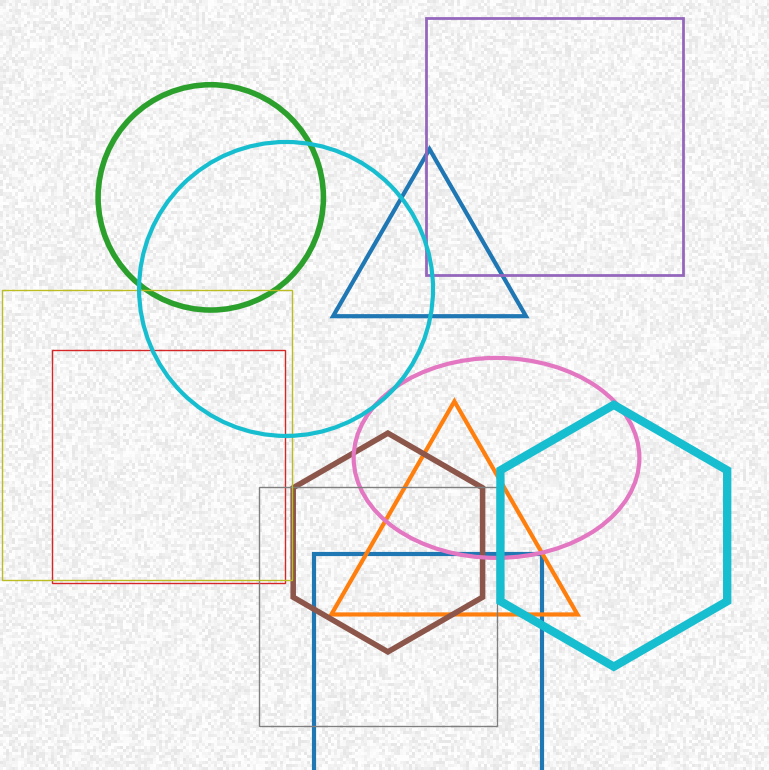[{"shape": "triangle", "thickness": 1.5, "radius": 0.72, "center": [0.558, 0.662]}, {"shape": "square", "thickness": 1.5, "radius": 0.74, "center": [0.556, 0.132]}, {"shape": "triangle", "thickness": 1.5, "radius": 0.92, "center": [0.59, 0.294]}, {"shape": "circle", "thickness": 2, "radius": 0.73, "center": [0.274, 0.744]}, {"shape": "square", "thickness": 0.5, "radius": 0.76, "center": [0.219, 0.394]}, {"shape": "square", "thickness": 1, "radius": 0.83, "center": [0.72, 0.81]}, {"shape": "hexagon", "thickness": 2, "radius": 0.71, "center": [0.504, 0.295]}, {"shape": "oval", "thickness": 1.5, "radius": 0.93, "center": [0.645, 0.405]}, {"shape": "square", "thickness": 0.5, "radius": 0.77, "center": [0.491, 0.212]}, {"shape": "square", "thickness": 0.5, "radius": 0.94, "center": [0.191, 0.435]}, {"shape": "circle", "thickness": 1.5, "radius": 0.95, "center": [0.371, 0.625]}, {"shape": "hexagon", "thickness": 3, "radius": 0.85, "center": [0.797, 0.304]}]